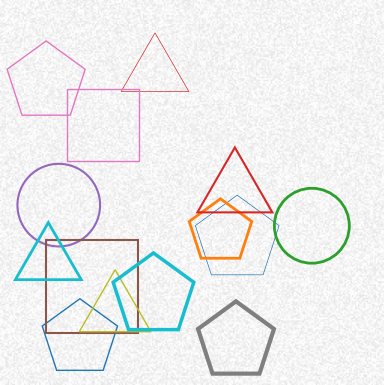[{"shape": "pentagon", "thickness": 0.5, "radius": 0.57, "center": [0.616, 0.379]}, {"shape": "pentagon", "thickness": 1, "radius": 0.51, "center": [0.208, 0.121]}, {"shape": "pentagon", "thickness": 2, "radius": 0.43, "center": [0.573, 0.398]}, {"shape": "circle", "thickness": 2, "radius": 0.49, "center": [0.81, 0.414]}, {"shape": "triangle", "thickness": 1.5, "radius": 0.56, "center": [0.61, 0.505]}, {"shape": "triangle", "thickness": 0.5, "radius": 0.51, "center": [0.403, 0.813]}, {"shape": "circle", "thickness": 1.5, "radius": 0.54, "center": [0.153, 0.467]}, {"shape": "square", "thickness": 1.5, "radius": 0.6, "center": [0.238, 0.256]}, {"shape": "pentagon", "thickness": 1, "radius": 0.53, "center": [0.12, 0.787]}, {"shape": "square", "thickness": 1, "radius": 0.47, "center": [0.267, 0.676]}, {"shape": "pentagon", "thickness": 3, "radius": 0.52, "center": [0.613, 0.113]}, {"shape": "triangle", "thickness": 1, "radius": 0.54, "center": [0.299, 0.192]}, {"shape": "pentagon", "thickness": 2.5, "radius": 0.55, "center": [0.399, 0.233]}, {"shape": "triangle", "thickness": 2, "radius": 0.49, "center": [0.126, 0.323]}]